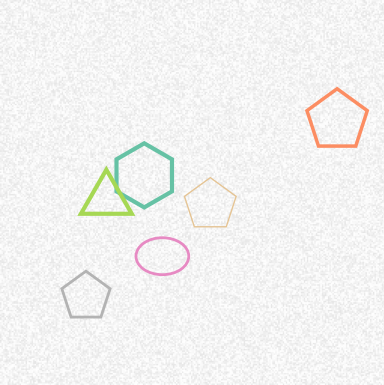[{"shape": "hexagon", "thickness": 3, "radius": 0.42, "center": [0.375, 0.545]}, {"shape": "pentagon", "thickness": 2.5, "radius": 0.41, "center": [0.876, 0.687]}, {"shape": "oval", "thickness": 2, "radius": 0.34, "center": [0.422, 0.335]}, {"shape": "triangle", "thickness": 3, "radius": 0.38, "center": [0.276, 0.483]}, {"shape": "pentagon", "thickness": 1, "radius": 0.35, "center": [0.546, 0.468]}, {"shape": "pentagon", "thickness": 2, "radius": 0.33, "center": [0.223, 0.23]}]